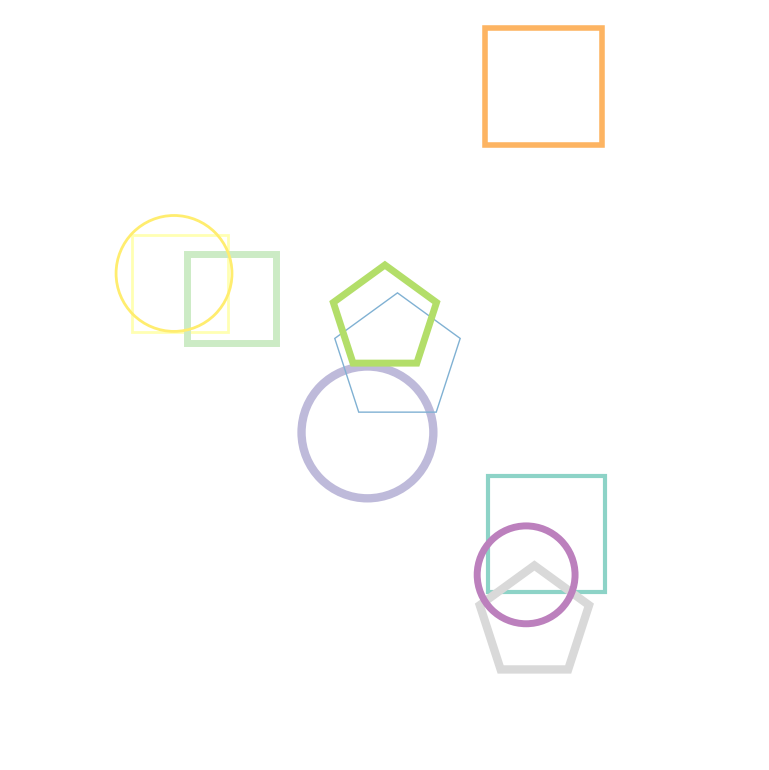[{"shape": "square", "thickness": 1.5, "radius": 0.38, "center": [0.709, 0.307]}, {"shape": "square", "thickness": 1, "radius": 0.31, "center": [0.234, 0.632]}, {"shape": "circle", "thickness": 3, "radius": 0.43, "center": [0.477, 0.438]}, {"shape": "pentagon", "thickness": 0.5, "radius": 0.43, "center": [0.516, 0.534]}, {"shape": "square", "thickness": 2, "radius": 0.38, "center": [0.705, 0.888]}, {"shape": "pentagon", "thickness": 2.5, "radius": 0.35, "center": [0.5, 0.585]}, {"shape": "pentagon", "thickness": 3, "radius": 0.37, "center": [0.694, 0.191]}, {"shape": "circle", "thickness": 2.5, "radius": 0.32, "center": [0.683, 0.253]}, {"shape": "square", "thickness": 2.5, "radius": 0.29, "center": [0.301, 0.613]}, {"shape": "circle", "thickness": 1, "radius": 0.38, "center": [0.226, 0.645]}]